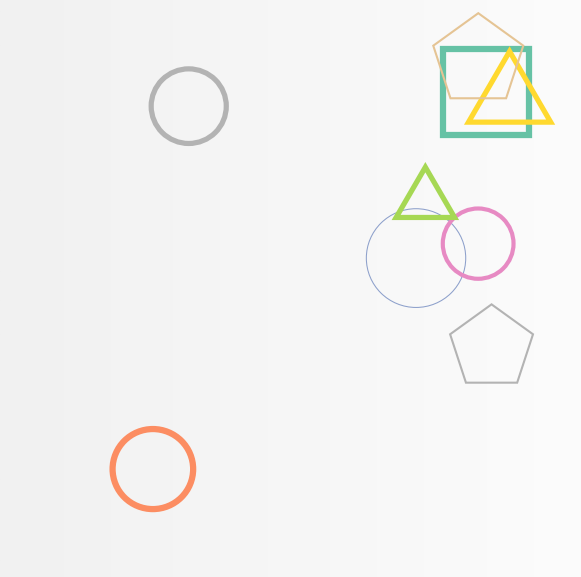[{"shape": "square", "thickness": 3, "radius": 0.37, "center": [0.836, 0.839]}, {"shape": "circle", "thickness": 3, "radius": 0.35, "center": [0.263, 0.187]}, {"shape": "circle", "thickness": 0.5, "radius": 0.43, "center": [0.716, 0.552]}, {"shape": "circle", "thickness": 2, "radius": 0.3, "center": [0.823, 0.577]}, {"shape": "triangle", "thickness": 2.5, "radius": 0.29, "center": [0.732, 0.652]}, {"shape": "triangle", "thickness": 2.5, "radius": 0.41, "center": [0.877, 0.828]}, {"shape": "pentagon", "thickness": 1, "radius": 0.41, "center": [0.823, 0.895]}, {"shape": "pentagon", "thickness": 1, "radius": 0.37, "center": [0.846, 0.397]}, {"shape": "circle", "thickness": 2.5, "radius": 0.32, "center": [0.325, 0.815]}]